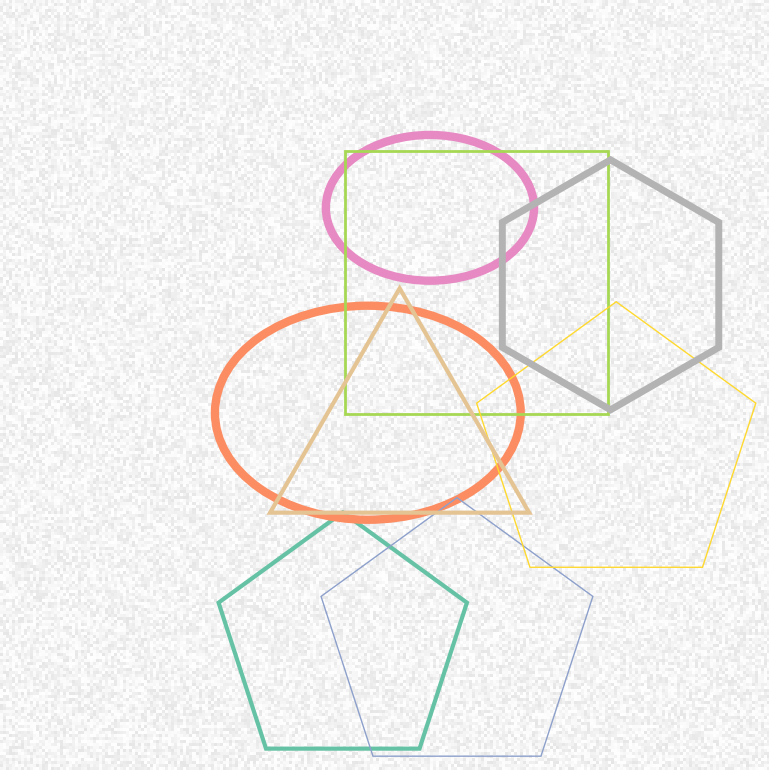[{"shape": "pentagon", "thickness": 1.5, "radius": 0.85, "center": [0.445, 0.165]}, {"shape": "oval", "thickness": 3, "radius": 0.99, "center": [0.478, 0.464]}, {"shape": "pentagon", "thickness": 0.5, "radius": 0.93, "center": [0.593, 0.168]}, {"shape": "oval", "thickness": 3, "radius": 0.68, "center": [0.558, 0.73]}, {"shape": "square", "thickness": 1, "radius": 0.85, "center": [0.619, 0.633]}, {"shape": "pentagon", "thickness": 0.5, "radius": 0.95, "center": [0.8, 0.417]}, {"shape": "triangle", "thickness": 1.5, "radius": 0.97, "center": [0.519, 0.431]}, {"shape": "hexagon", "thickness": 2.5, "radius": 0.81, "center": [0.793, 0.63]}]